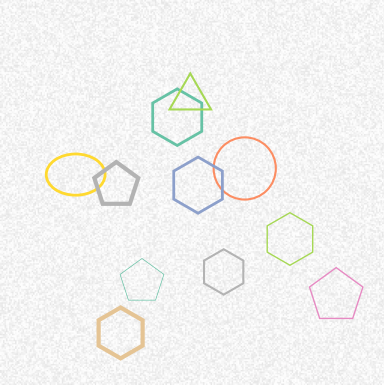[{"shape": "pentagon", "thickness": 0.5, "radius": 0.3, "center": [0.369, 0.269]}, {"shape": "hexagon", "thickness": 2, "radius": 0.37, "center": [0.46, 0.696]}, {"shape": "circle", "thickness": 1.5, "radius": 0.4, "center": [0.636, 0.562]}, {"shape": "hexagon", "thickness": 2, "radius": 0.36, "center": [0.514, 0.519]}, {"shape": "pentagon", "thickness": 1, "radius": 0.36, "center": [0.873, 0.232]}, {"shape": "triangle", "thickness": 1.5, "radius": 0.31, "center": [0.494, 0.747]}, {"shape": "hexagon", "thickness": 1, "radius": 0.34, "center": [0.753, 0.379]}, {"shape": "oval", "thickness": 2, "radius": 0.38, "center": [0.197, 0.547]}, {"shape": "hexagon", "thickness": 3, "radius": 0.33, "center": [0.313, 0.135]}, {"shape": "pentagon", "thickness": 3, "radius": 0.3, "center": [0.302, 0.519]}, {"shape": "hexagon", "thickness": 1.5, "radius": 0.29, "center": [0.581, 0.294]}]